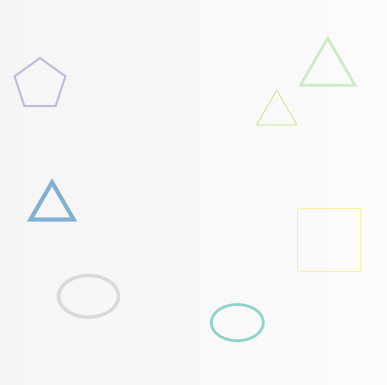[{"shape": "oval", "thickness": 2, "radius": 0.34, "center": [0.612, 0.162]}, {"shape": "pentagon", "thickness": 1.5, "radius": 0.34, "center": [0.103, 0.78]}, {"shape": "triangle", "thickness": 3, "radius": 0.32, "center": [0.134, 0.462]}, {"shape": "triangle", "thickness": 0.5, "radius": 0.3, "center": [0.714, 0.706]}, {"shape": "oval", "thickness": 2.5, "radius": 0.39, "center": [0.229, 0.23]}, {"shape": "triangle", "thickness": 2, "radius": 0.41, "center": [0.846, 0.819]}, {"shape": "square", "thickness": 0.5, "radius": 0.41, "center": [0.847, 0.379]}]